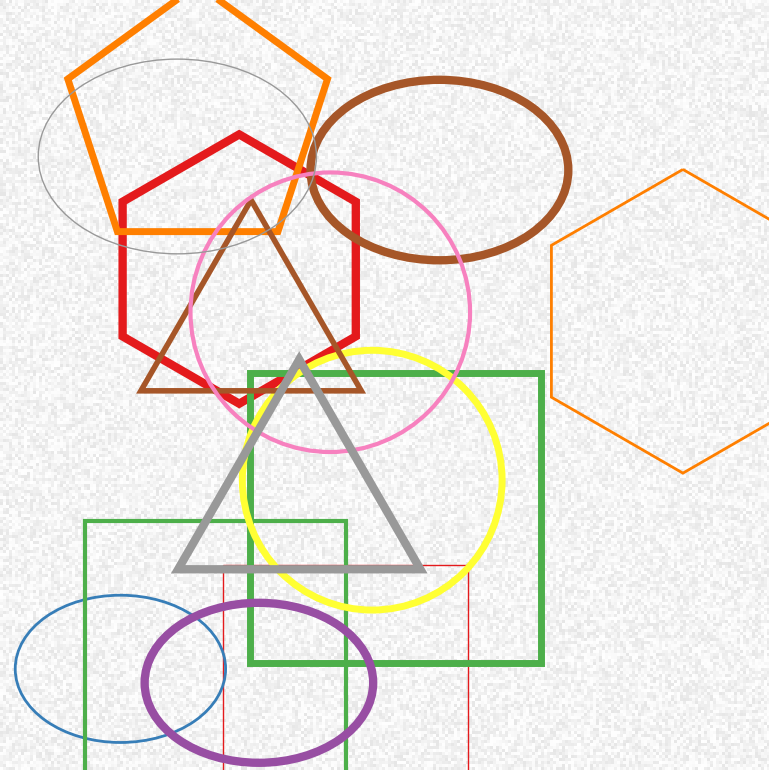[{"shape": "square", "thickness": 0.5, "radius": 0.8, "center": [0.449, 0.106]}, {"shape": "hexagon", "thickness": 3, "radius": 0.87, "center": [0.311, 0.651]}, {"shape": "oval", "thickness": 1, "radius": 0.68, "center": [0.156, 0.131]}, {"shape": "square", "thickness": 1.5, "radius": 0.85, "center": [0.28, 0.155]}, {"shape": "square", "thickness": 2.5, "radius": 0.94, "center": [0.513, 0.327]}, {"shape": "oval", "thickness": 3, "radius": 0.74, "center": [0.336, 0.113]}, {"shape": "pentagon", "thickness": 2.5, "radius": 0.89, "center": [0.257, 0.843]}, {"shape": "hexagon", "thickness": 1, "radius": 0.99, "center": [0.887, 0.583]}, {"shape": "circle", "thickness": 2.5, "radius": 0.84, "center": [0.483, 0.376]}, {"shape": "oval", "thickness": 3, "radius": 0.84, "center": [0.571, 0.779]}, {"shape": "triangle", "thickness": 2, "radius": 0.83, "center": [0.326, 0.575]}, {"shape": "circle", "thickness": 1.5, "radius": 0.91, "center": [0.429, 0.595]}, {"shape": "oval", "thickness": 0.5, "radius": 0.9, "center": [0.23, 0.797]}, {"shape": "triangle", "thickness": 3, "radius": 0.91, "center": [0.389, 0.351]}]